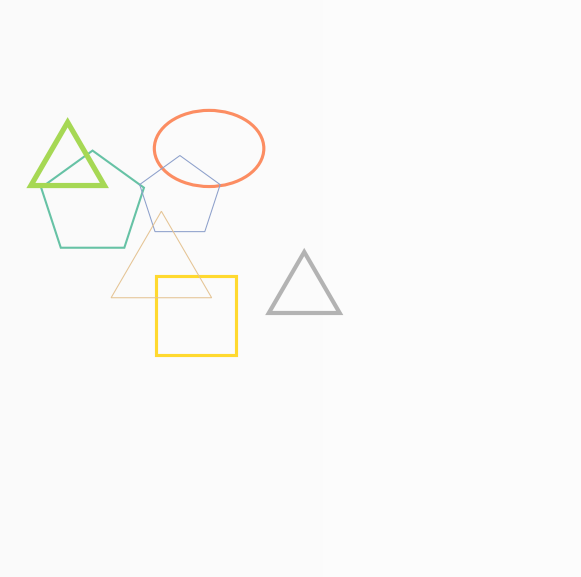[{"shape": "pentagon", "thickness": 1, "radius": 0.46, "center": [0.159, 0.645]}, {"shape": "oval", "thickness": 1.5, "radius": 0.47, "center": [0.36, 0.742]}, {"shape": "pentagon", "thickness": 0.5, "radius": 0.36, "center": [0.31, 0.657]}, {"shape": "triangle", "thickness": 2.5, "radius": 0.37, "center": [0.116, 0.714]}, {"shape": "square", "thickness": 1.5, "radius": 0.34, "center": [0.337, 0.453]}, {"shape": "triangle", "thickness": 0.5, "radius": 0.5, "center": [0.278, 0.533]}, {"shape": "triangle", "thickness": 2, "radius": 0.35, "center": [0.523, 0.492]}]